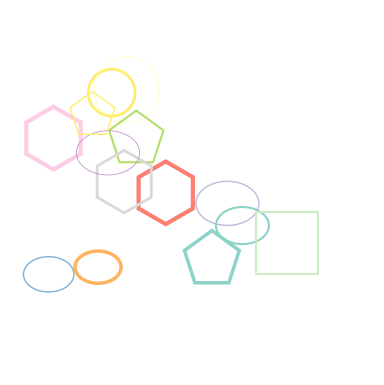[{"shape": "oval", "thickness": 1.5, "radius": 0.34, "center": [0.63, 0.414]}, {"shape": "pentagon", "thickness": 2.5, "radius": 0.37, "center": [0.55, 0.326]}, {"shape": "circle", "thickness": 0.5, "radius": 0.42, "center": [0.329, 0.766]}, {"shape": "oval", "thickness": 1, "radius": 0.41, "center": [0.591, 0.472]}, {"shape": "hexagon", "thickness": 3, "radius": 0.41, "center": [0.43, 0.499]}, {"shape": "oval", "thickness": 1, "radius": 0.33, "center": [0.126, 0.287]}, {"shape": "oval", "thickness": 2.5, "radius": 0.3, "center": [0.255, 0.306]}, {"shape": "pentagon", "thickness": 1.5, "radius": 0.37, "center": [0.354, 0.639]}, {"shape": "hexagon", "thickness": 3, "radius": 0.41, "center": [0.139, 0.641]}, {"shape": "hexagon", "thickness": 2, "radius": 0.41, "center": [0.323, 0.528]}, {"shape": "oval", "thickness": 0.5, "radius": 0.41, "center": [0.281, 0.603]}, {"shape": "square", "thickness": 1.5, "radius": 0.41, "center": [0.745, 0.369]}, {"shape": "circle", "thickness": 2, "radius": 0.3, "center": [0.29, 0.759]}, {"shape": "pentagon", "thickness": 1, "radius": 0.31, "center": [0.24, 0.701]}]